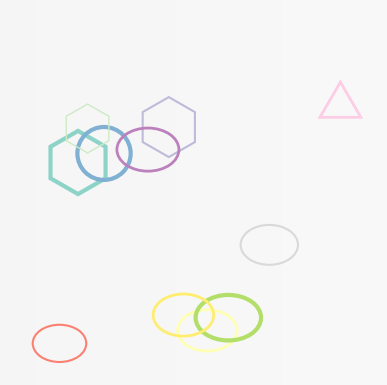[{"shape": "hexagon", "thickness": 3, "radius": 0.41, "center": [0.201, 0.578]}, {"shape": "oval", "thickness": 2, "radius": 0.38, "center": [0.535, 0.142]}, {"shape": "hexagon", "thickness": 1.5, "radius": 0.39, "center": [0.436, 0.67]}, {"shape": "oval", "thickness": 1.5, "radius": 0.35, "center": [0.154, 0.108]}, {"shape": "circle", "thickness": 3, "radius": 0.34, "center": [0.268, 0.601]}, {"shape": "oval", "thickness": 3, "radius": 0.42, "center": [0.589, 0.175]}, {"shape": "triangle", "thickness": 2, "radius": 0.3, "center": [0.878, 0.726]}, {"shape": "oval", "thickness": 1.5, "radius": 0.37, "center": [0.695, 0.364]}, {"shape": "oval", "thickness": 2, "radius": 0.4, "center": [0.382, 0.611]}, {"shape": "hexagon", "thickness": 1, "radius": 0.32, "center": [0.226, 0.666]}, {"shape": "oval", "thickness": 2, "radius": 0.39, "center": [0.473, 0.182]}]